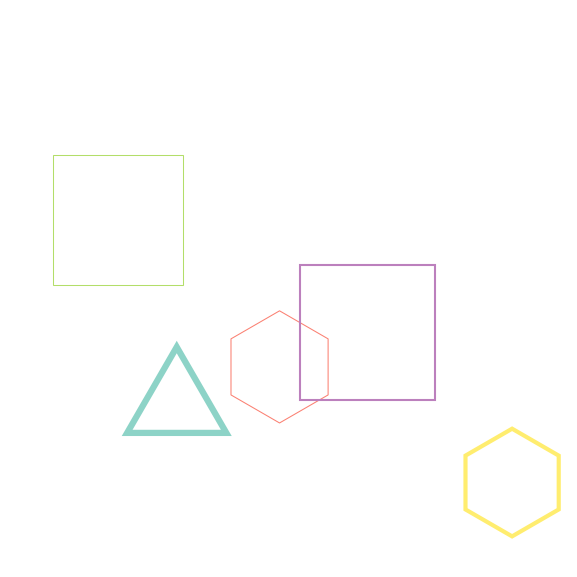[{"shape": "triangle", "thickness": 3, "radius": 0.5, "center": [0.306, 0.299]}, {"shape": "hexagon", "thickness": 0.5, "radius": 0.49, "center": [0.484, 0.364]}, {"shape": "square", "thickness": 0.5, "radius": 0.56, "center": [0.204, 0.618]}, {"shape": "square", "thickness": 1, "radius": 0.58, "center": [0.637, 0.423]}, {"shape": "hexagon", "thickness": 2, "radius": 0.47, "center": [0.887, 0.164]}]